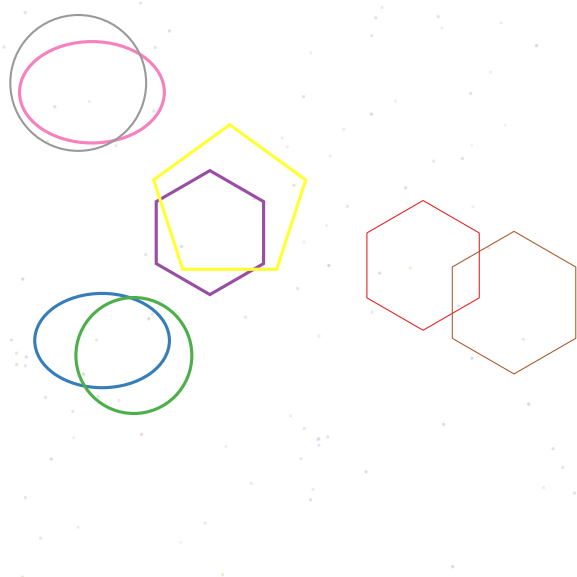[{"shape": "hexagon", "thickness": 0.5, "radius": 0.56, "center": [0.733, 0.54]}, {"shape": "oval", "thickness": 1.5, "radius": 0.58, "center": [0.177, 0.409]}, {"shape": "circle", "thickness": 1.5, "radius": 0.5, "center": [0.232, 0.384]}, {"shape": "hexagon", "thickness": 1.5, "radius": 0.54, "center": [0.363, 0.596]}, {"shape": "pentagon", "thickness": 1.5, "radius": 0.69, "center": [0.398, 0.645]}, {"shape": "hexagon", "thickness": 0.5, "radius": 0.62, "center": [0.89, 0.475]}, {"shape": "oval", "thickness": 1.5, "radius": 0.63, "center": [0.159, 0.839]}, {"shape": "circle", "thickness": 1, "radius": 0.59, "center": [0.135, 0.856]}]